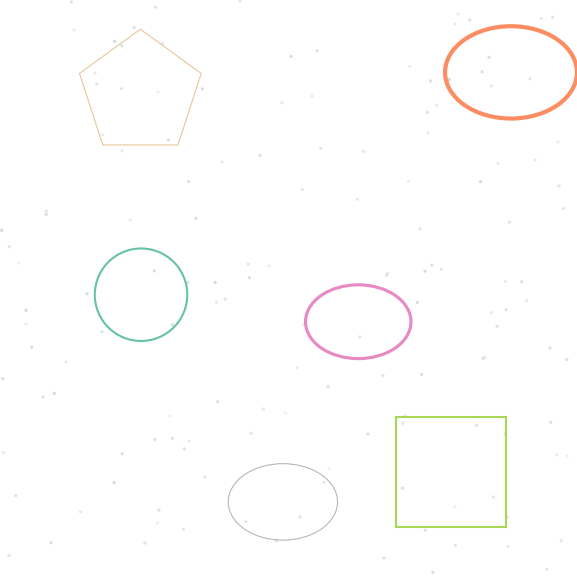[{"shape": "circle", "thickness": 1, "radius": 0.4, "center": [0.244, 0.489]}, {"shape": "oval", "thickness": 2, "radius": 0.57, "center": [0.885, 0.874]}, {"shape": "oval", "thickness": 1.5, "radius": 0.46, "center": [0.62, 0.442]}, {"shape": "square", "thickness": 1, "radius": 0.48, "center": [0.781, 0.182]}, {"shape": "pentagon", "thickness": 0.5, "radius": 0.55, "center": [0.243, 0.838]}, {"shape": "oval", "thickness": 0.5, "radius": 0.47, "center": [0.49, 0.13]}]